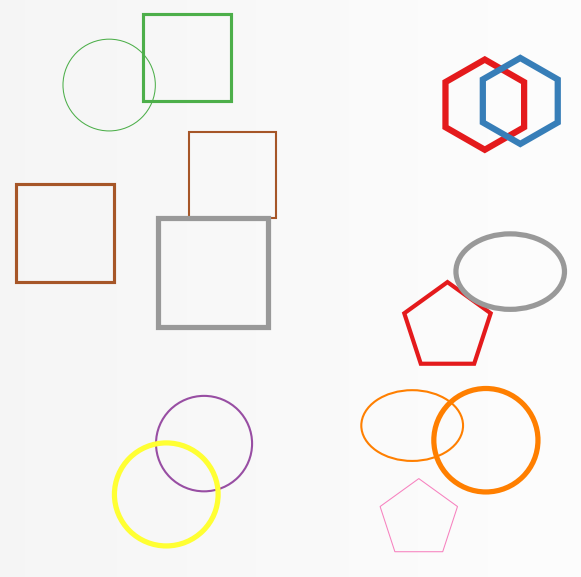[{"shape": "pentagon", "thickness": 2, "radius": 0.39, "center": [0.77, 0.433]}, {"shape": "hexagon", "thickness": 3, "radius": 0.39, "center": [0.834, 0.818]}, {"shape": "hexagon", "thickness": 3, "radius": 0.37, "center": [0.895, 0.824]}, {"shape": "square", "thickness": 1.5, "radius": 0.38, "center": [0.321, 0.9]}, {"shape": "circle", "thickness": 0.5, "radius": 0.4, "center": [0.188, 0.852]}, {"shape": "circle", "thickness": 1, "radius": 0.41, "center": [0.351, 0.231]}, {"shape": "oval", "thickness": 1, "radius": 0.44, "center": [0.709, 0.262]}, {"shape": "circle", "thickness": 2.5, "radius": 0.45, "center": [0.836, 0.237]}, {"shape": "circle", "thickness": 2.5, "radius": 0.45, "center": [0.286, 0.143]}, {"shape": "square", "thickness": 1, "radius": 0.37, "center": [0.399, 0.696]}, {"shape": "square", "thickness": 1.5, "radius": 0.42, "center": [0.112, 0.596]}, {"shape": "pentagon", "thickness": 0.5, "radius": 0.35, "center": [0.721, 0.1]}, {"shape": "square", "thickness": 2.5, "radius": 0.47, "center": [0.366, 0.528]}, {"shape": "oval", "thickness": 2.5, "radius": 0.47, "center": [0.878, 0.529]}]